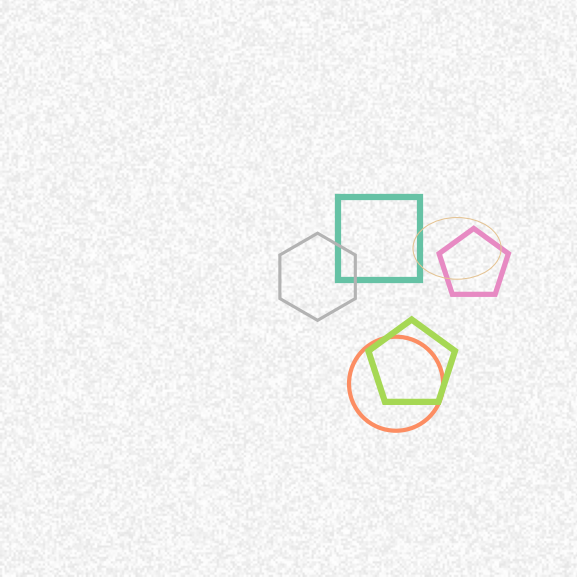[{"shape": "square", "thickness": 3, "radius": 0.36, "center": [0.656, 0.586]}, {"shape": "circle", "thickness": 2, "radius": 0.41, "center": [0.686, 0.335]}, {"shape": "pentagon", "thickness": 2.5, "radius": 0.32, "center": [0.82, 0.541]}, {"shape": "pentagon", "thickness": 3, "radius": 0.39, "center": [0.713, 0.367]}, {"shape": "oval", "thickness": 0.5, "radius": 0.38, "center": [0.791, 0.569]}, {"shape": "hexagon", "thickness": 1.5, "radius": 0.38, "center": [0.55, 0.52]}]